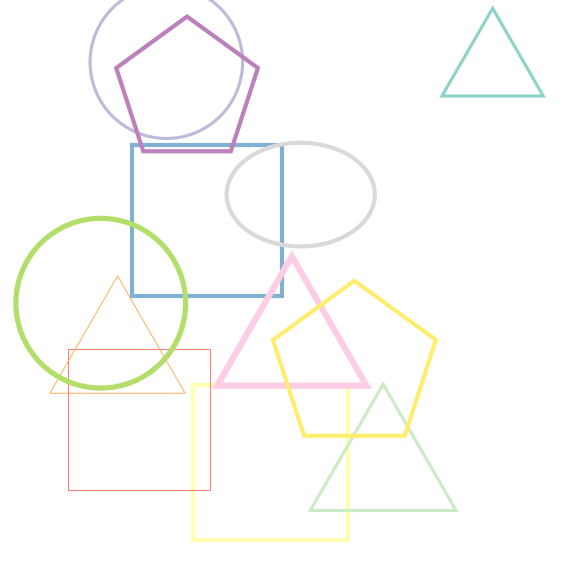[{"shape": "triangle", "thickness": 1.5, "radius": 0.51, "center": [0.853, 0.884]}, {"shape": "square", "thickness": 2, "radius": 0.67, "center": [0.468, 0.198]}, {"shape": "circle", "thickness": 1.5, "radius": 0.66, "center": [0.288, 0.891]}, {"shape": "square", "thickness": 0.5, "radius": 0.61, "center": [0.241, 0.273]}, {"shape": "square", "thickness": 2, "radius": 0.65, "center": [0.358, 0.617]}, {"shape": "triangle", "thickness": 0.5, "radius": 0.68, "center": [0.204, 0.386]}, {"shape": "circle", "thickness": 2.5, "radius": 0.73, "center": [0.174, 0.474]}, {"shape": "triangle", "thickness": 3, "radius": 0.75, "center": [0.505, 0.406]}, {"shape": "oval", "thickness": 2, "radius": 0.64, "center": [0.521, 0.662]}, {"shape": "pentagon", "thickness": 2, "radius": 0.64, "center": [0.324, 0.842]}, {"shape": "triangle", "thickness": 1.5, "radius": 0.73, "center": [0.664, 0.188]}, {"shape": "pentagon", "thickness": 2, "radius": 0.74, "center": [0.614, 0.365]}]